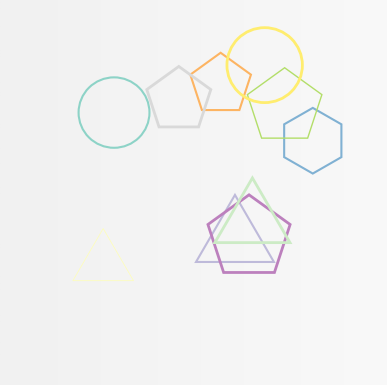[{"shape": "circle", "thickness": 1.5, "radius": 0.46, "center": [0.294, 0.708]}, {"shape": "triangle", "thickness": 0.5, "radius": 0.45, "center": [0.266, 0.316]}, {"shape": "triangle", "thickness": 1.5, "radius": 0.58, "center": [0.606, 0.378]}, {"shape": "hexagon", "thickness": 1.5, "radius": 0.43, "center": [0.807, 0.634]}, {"shape": "pentagon", "thickness": 1.5, "radius": 0.41, "center": [0.569, 0.781]}, {"shape": "pentagon", "thickness": 1, "radius": 0.51, "center": [0.735, 0.723]}, {"shape": "pentagon", "thickness": 2, "radius": 0.43, "center": [0.461, 0.741]}, {"shape": "pentagon", "thickness": 2, "radius": 0.56, "center": [0.643, 0.382]}, {"shape": "triangle", "thickness": 2, "radius": 0.56, "center": [0.651, 0.426]}, {"shape": "circle", "thickness": 2, "radius": 0.49, "center": [0.683, 0.831]}]